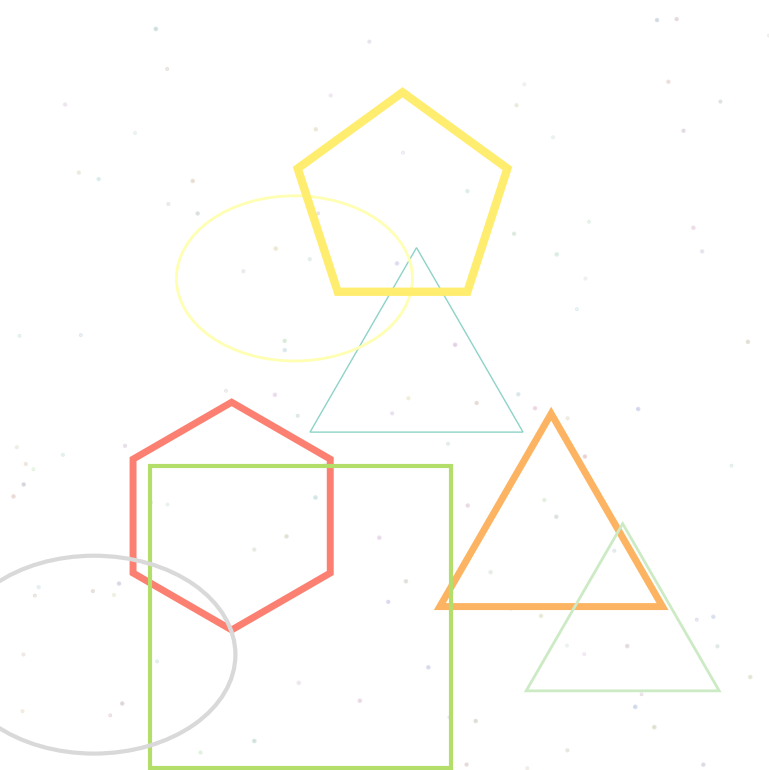[{"shape": "triangle", "thickness": 0.5, "radius": 0.8, "center": [0.541, 0.519]}, {"shape": "oval", "thickness": 1, "radius": 0.77, "center": [0.382, 0.638]}, {"shape": "hexagon", "thickness": 2.5, "radius": 0.74, "center": [0.301, 0.33]}, {"shape": "triangle", "thickness": 2.5, "radius": 0.83, "center": [0.716, 0.296]}, {"shape": "square", "thickness": 1.5, "radius": 0.98, "center": [0.39, 0.199]}, {"shape": "oval", "thickness": 1.5, "radius": 0.92, "center": [0.122, 0.15]}, {"shape": "triangle", "thickness": 1, "radius": 0.72, "center": [0.809, 0.175]}, {"shape": "pentagon", "thickness": 3, "radius": 0.72, "center": [0.523, 0.737]}]